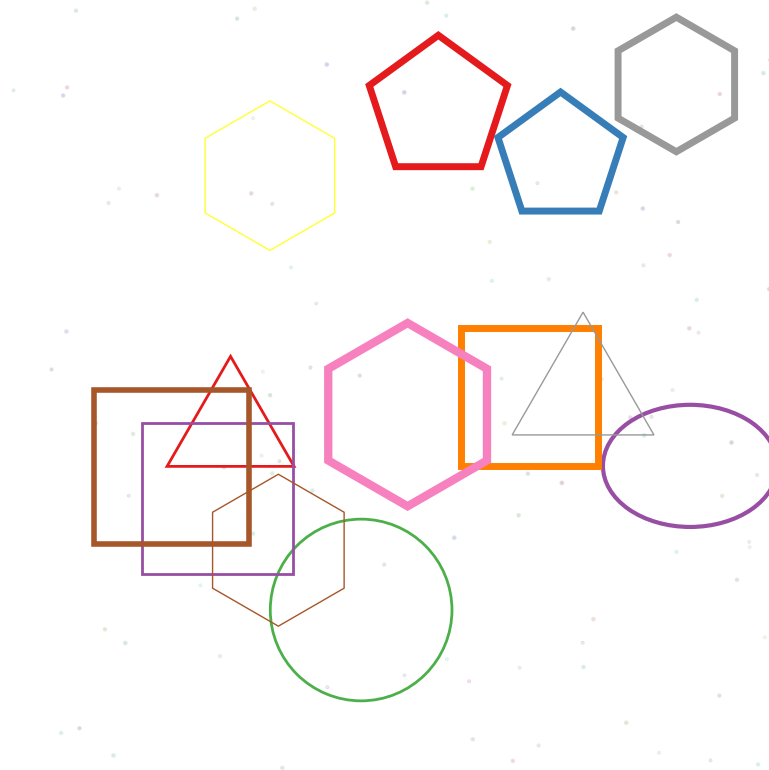[{"shape": "pentagon", "thickness": 2.5, "radius": 0.47, "center": [0.569, 0.86]}, {"shape": "triangle", "thickness": 1, "radius": 0.48, "center": [0.299, 0.442]}, {"shape": "pentagon", "thickness": 2.5, "radius": 0.43, "center": [0.728, 0.795]}, {"shape": "circle", "thickness": 1, "radius": 0.59, "center": [0.469, 0.208]}, {"shape": "oval", "thickness": 1.5, "radius": 0.57, "center": [0.896, 0.395]}, {"shape": "square", "thickness": 1, "radius": 0.49, "center": [0.283, 0.353]}, {"shape": "square", "thickness": 2.5, "radius": 0.45, "center": [0.688, 0.484]}, {"shape": "hexagon", "thickness": 0.5, "radius": 0.49, "center": [0.351, 0.772]}, {"shape": "square", "thickness": 2, "radius": 0.5, "center": [0.223, 0.394]}, {"shape": "hexagon", "thickness": 0.5, "radius": 0.49, "center": [0.361, 0.285]}, {"shape": "hexagon", "thickness": 3, "radius": 0.6, "center": [0.529, 0.462]}, {"shape": "triangle", "thickness": 0.5, "radius": 0.53, "center": [0.757, 0.488]}, {"shape": "hexagon", "thickness": 2.5, "radius": 0.44, "center": [0.878, 0.89]}]